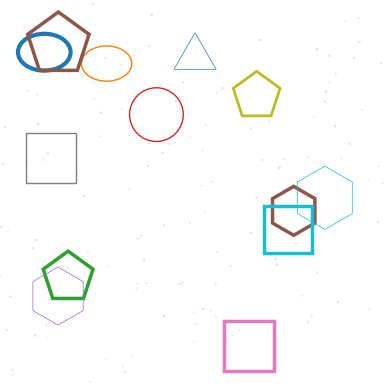[{"shape": "triangle", "thickness": 0.5, "radius": 0.32, "center": [0.507, 0.852]}, {"shape": "oval", "thickness": 3, "radius": 0.34, "center": [0.115, 0.864]}, {"shape": "oval", "thickness": 1, "radius": 0.33, "center": [0.277, 0.835]}, {"shape": "pentagon", "thickness": 2.5, "radius": 0.34, "center": [0.177, 0.28]}, {"shape": "circle", "thickness": 1, "radius": 0.35, "center": [0.406, 0.702]}, {"shape": "hexagon", "thickness": 0.5, "radius": 0.38, "center": [0.151, 0.231]}, {"shape": "hexagon", "thickness": 2.5, "radius": 0.32, "center": [0.763, 0.452]}, {"shape": "pentagon", "thickness": 2.5, "radius": 0.42, "center": [0.152, 0.885]}, {"shape": "square", "thickness": 2.5, "radius": 0.33, "center": [0.648, 0.102]}, {"shape": "square", "thickness": 1, "radius": 0.33, "center": [0.132, 0.589]}, {"shape": "pentagon", "thickness": 2, "radius": 0.32, "center": [0.667, 0.751]}, {"shape": "hexagon", "thickness": 0.5, "radius": 0.41, "center": [0.844, 0.486]}, {"shape": "square", "thickness": 2.5, "radius": 0.31, "center": [0.747, 0.404]}]